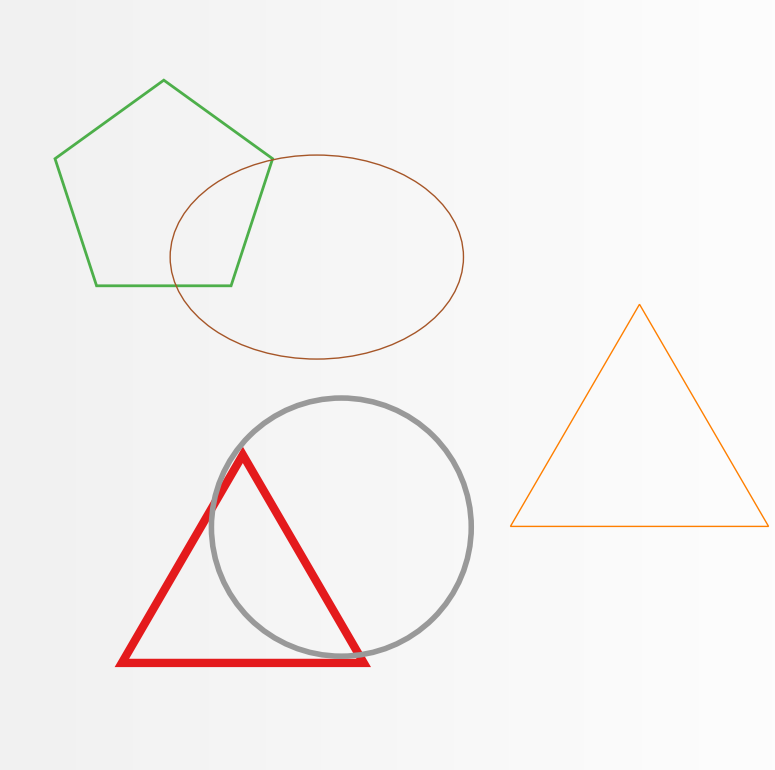[{"shape": "triangle", "thickness": 3, "radius": 0.9, "center": [0.313, 0.229]}, {"shape": "pentagon", "thickness": 1, "radius": 0.74, "center": [0.211, 0.748]}, {"shape": "triangle", "thickness": 0.5, "radius": 0.96, "center": [0.825, 0.413]}, {"shape": "oval", "thickness": 0.5, "radius": 0.95, "center": [0.409, 0.666]}, {"shape": "circle", "thickness": 2, "radius": 0.84, "center": [0.44, 0.315]}]